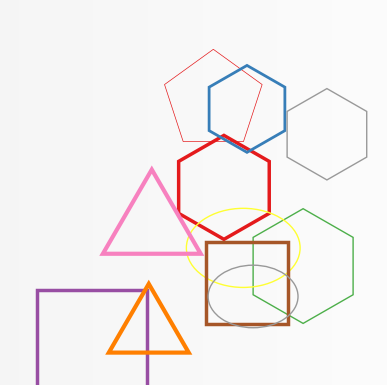[{"shape": "hexagon", "thickness": 2.5, "radius": 0.67, "center": [0.578, 0.513]}, {"shape": "pentagon", "thickness": 0.5, "radius": 0.66, "center": [0.551, 0.739]}, {"shape": "hexagon", "thickness": 2, "radius": 0.56, "center": [0.637, 0.717]}, {"shape": "hexagon", "thickness": 1, "radius": 0.74, "center": [0.782, 0.309]}, {"shape": "square", "thickness": 2.5, "radius": 0.71, "center": [0.237, 0.104]}, {"shape": "triangle", "thickness": 3, "radius": 0.6, "center": [0.384, 0.144]}, {"shape": "oval", "thickness": 1, "radius": 0.73, "center": [0.628, 0.356]}, {"shape": "square", "thickness": 2.5, "radius": 0.53, "center": [0.637, 0.265]}, {"shape": "triangle", "thickness": 3, "radius": 0.73, "center": [0.392, 0.414]}, {"shape": "hexagon", "thickness": 1, "radius": 0.59, "center": [0.844, 0.651]}, {"shape": "oval", "thickness": 1, "radius": 0.58, "center": [0.653, 0.23]}]